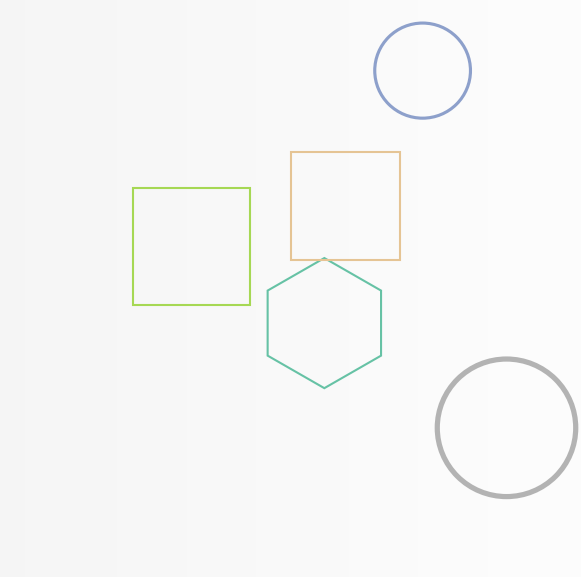[{"shape": "hexagon", "thickness": 1, "radius": 0.56, "center": [0.558, 0.44]}, {"shape": "circle", "thickness": 1.5, "radius": 0.41, "center": [0.727, 0.877]}, {"shape": "square", "thickness": 1, "radius": 0.5, "center": [0.33, 0.572]}, {"shape": "square", "thickness": 1, "radius": 0.47, "center": [0.594, 0.643]}, {"shape": "circle", "thickness": 2.5, "radius": 0.6, "center": [0.871, 0.258]}]